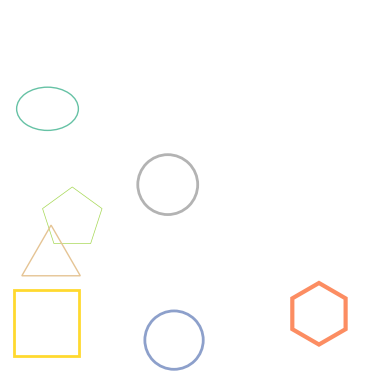[{"shape": "oval", "thickness": 1, "radius": 0.4, "center": [0.123, 0.717]}, {"shape": "hexagon", "thickness": 3, "radius": 0.4, "center": [0.828, 0.185]}, {"shape": "circle", "thickness": 2, "radius": 0.38, "center": [0.452, 0.117]}, {"shape": "pentagon", "thickness": 0.5, "radius": 0.41, "center": [0.188, 0.433]}, {"shape": "square", "thickness": 2, "radius": 0.43, "center": [0.121, 0.16]}, {"shape": "triangle", "thickness": 1, "radius": 0.44, "center": [0.133, 0.328]}, {"shape": "circle", "thickness": 2, "radius": 0.39, "center": [0.436, 0.52]}]